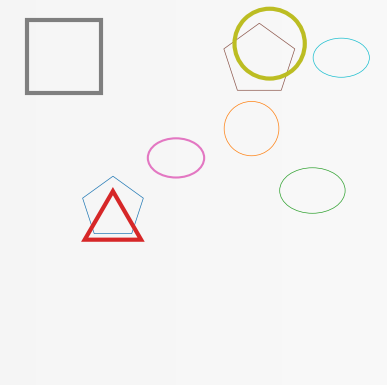[{"shape": "pentagon", "thickness": 0.5, "radius": 0.41, "center": [0.292, 0.46]}, {"shape": "circle", "thickness": 0.5, "radius": 0.35, "center": [0.649, 0.666]}, {"shape": "oval", "thickness": 0.5, "radius": 0.42, "center": [0.806, 0.505]}, {"shape": "triangle", "thickness": 3, "radius": 0.42, "center": [0.291, 0.419]}, {"shape": "pentagon", "thickness": 0.5, "radius": 0.48, "center": [0.669, 0.843]}, {"shape": "oval", "thickness": 1.5, "radius": 0.36, "center": [0.454, 0.59]}, {"shape": "square", "thickness": 3, "radius": 0.48, "center": [0.165, 0.853]}, {"shape": "circle", "thickness": 3, "radius": 0.45, "center": [0.696, 0.887]}, {"shape": "oval", "thickness": 0.5, "radius": 0.36, "center": [0.881, 0.85]}]